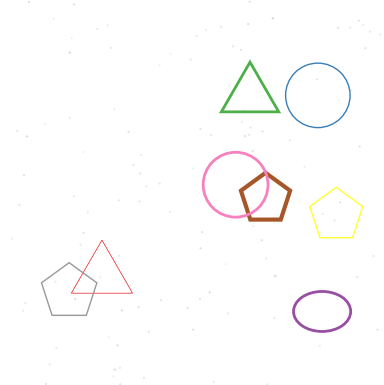[{"shape": "triangle", "thickness": 0.5, "radius": 0.46, "center": [0.265, 0.284]}, {"shape": "circle", "thickness": 1, "radius": 0.42, "center": [0.826, 0.752]}, {"shape": "triangle", "thickness": 2, "radius": 0.43, "center": [0.649, 0.753]}, {"shape": "oval", "thickness": 2, "radius": 0.37, "center": [0.837, 0.191]}, {"shape": "pentagon", "thickness": 1, "radius": 0.36, "center": [0.873, 0.441]}, {"shape": "pentagon", "thickness": 3, "radius": 0.34, "center": [0.69, 0.484]}, {"shape": "circle", "thickness": 2, "radius": 0.42, "center": [0.612, 0.52]}, {"shape": "pentagon", "thickness": 1, "radius": 0.38, "center": [0.18, 0.242]}]